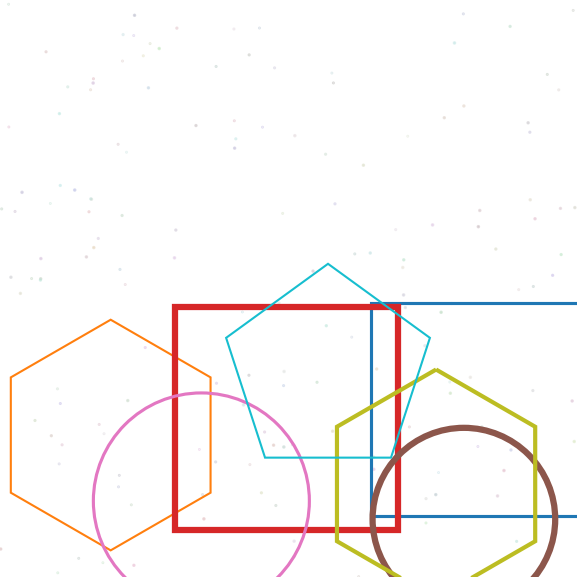[{"shape": "square", "thickness": 1.5, "radius": 0.92, "center": [0.827, 0.291]}, {"shape": "hexagon", "thickness": 1, "radius": 1.0, "center": [0.192, 0.246]}, {"shape": "square", "thickness": 3, "radius": 0.96, "center": [0.497, 0.274]}, {"shape": "circle", "thickness": 3, "radius": 0.79, "center": [0.803, 0.1]}, {"shape": "circle", "thickness": 1.5, "radius": 0.94, "center": [0.349, 0.132]}, {"shape": "hexagon", "thickness": 2, "radius": 0.99, "center": [0.755, 0.161]}, {"shape": "pentagon", "thickness": 1, "radius": 0.93, "center": [0.568, 0.357]}]